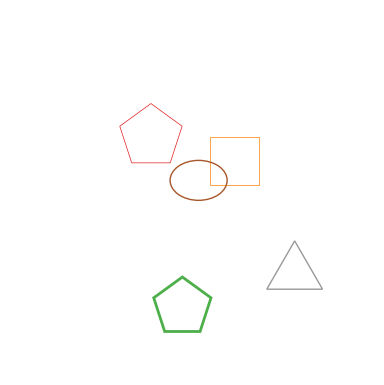[{"shape": "pentagon", "thickness": 0.5, "radius": 0.43, "center": [0.392, 0.646]}, {"shape": "pentagon", "thickness": 2, "radius": 0.39, "center": [0.474, 0.202]}, {"shape": "square", "thickness": 0.5, "radius": 0.32, "center": [0.609, 0.582]}, {"shape": "oval", "thickness": 1, "radius": 0.37, "center": [0.516, 0.532]}, {"shape": "triangle", "thickness": 1, "radius": 0.42, "center": [0.765, 0.291]}]